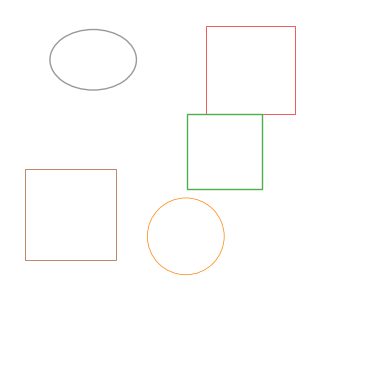[{"shape": "square", "thickness": 0.5, "radius": 0.58, "center": [0.651, 0.818]}, {"shape": "square", "thickness": 1, "radius": 0.48, "center": [0.583, 0.607]}, {"shape": "circle", "thickness": 0.5, "radius": 0.5, "center": [0.483, 0.386]}, {"shape": "square", "thickness": 0.5, "radius": 0.59, "center": [0.183, 0.443]}, {"shape": "oval", "thickness": 1, "radius": 0.56, "center": [0.242, 0.845]}]